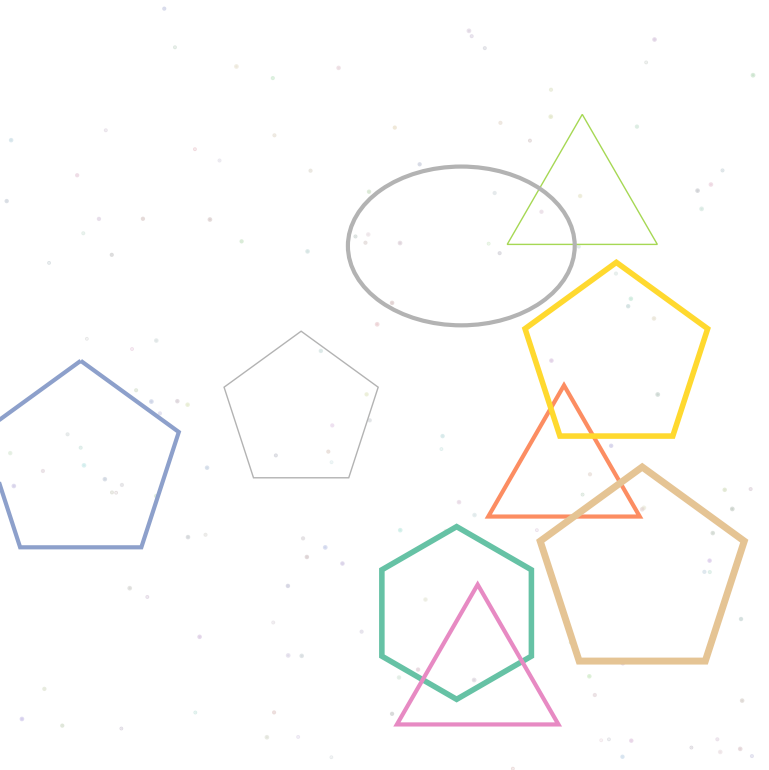[{"shape": "hexagon", "thickness": 2, "radius": 0.56, "center": [0.593, 0.204]}, {"shape": "triangle", "thickness": 1.5, "radius": 0.57, "center": [0.732, 0.386]}, {"shape": "pentagon", "thickness": 1.5, "radius": 0.67, "center": [0.105, 0.398]}, {"shape": "triangle", "thickness": 1.5, "radius": 0.61, "center": [0.62, 0.12]}, {"shape": "triangle", "thickness": 0.5, "radius": 0.56, "center": [0.756, 0.739]}, {"shape": "pentagon", "thickness": 2, "radius": 0.62, "center": [0.8, 0.535]}, {"shape": "pentagon", "thickness": 2.5, "radius": 0.7, "center": [0.834, 0.254]}, {"shape": "oval", "thickness": 1.5, "radius": 0.74, "center": [0.599, 0.681]}, {"shape": "pentagon", "thickness": 0.5, "radius": 0.53, "center": [0.391, 0.465]}]